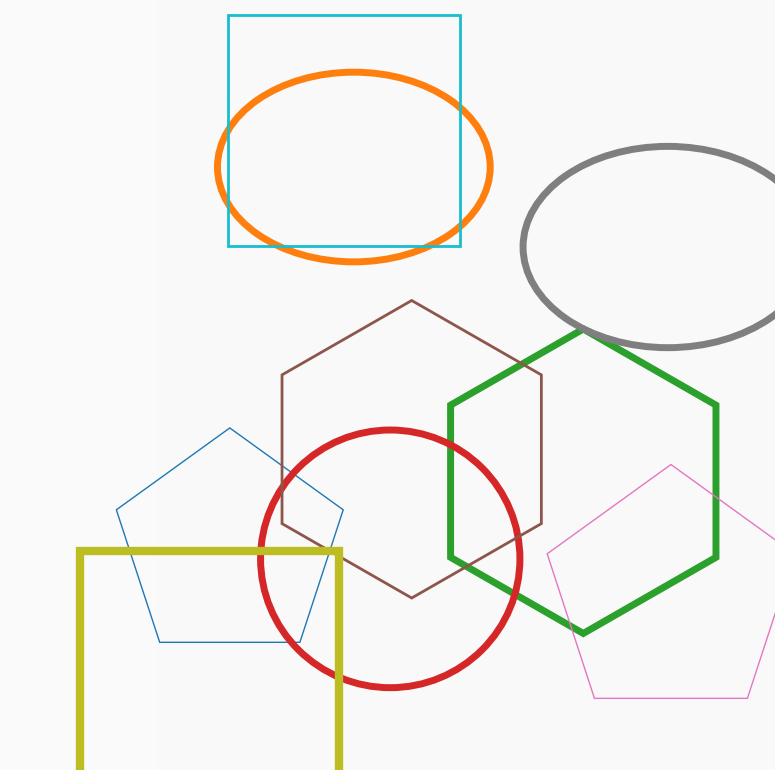[{"shape": "pentagon", "thickness": 0.5, "radius": 0.77, "center": [0.296, 0.29]}, {"shape": "oval", "thickness": 2.5, "radius": 0.88, "center": [0.457, 0.783]}, {"shape": "hexagon", "thickness": 2.5, "radius": 0.99, "center": [0.753, 0.375]}, {"shape": "circle", "thickness": 2.5, "radius": 0.84, "center": [0.504, 0.274]}, {"shape": "hexagon", "thickness": 1, "radius": 0.97, "center": [0.531, 0.417]}, {"shape": "pentagon", "thickness": 0.5, "radius": 0.84, "center": [0.866, 0.229]}, {"shape": "oval", "thickness": 2.5, "radius": 0.93, "center": [0.862, 0.679]}, {"shape": "square", "thickness": 3, "radius": 0.83, "center": [0.27, 0.118]}, {"shape": "square", "thickness": 1, "radius": 0.75, "center": [0.444, 0.831]}]